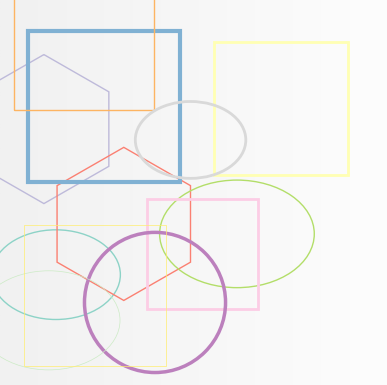[{"shape": "oval", "thickness": 1, "radius": 0.83, "center": [0.144, 0.287]}, {"shape": "square", "thickness": 2, "radius": 0.86, "center": [0.724, 0.717]}, {"shape": "hexagon", "thickness": 1, "radius": 0.97, "center": [0.113, 0.665]}, {"shape": "hexagon", "thickness": 1, "radius": 0.99, "center": [0.319, 0.418]}, {"shape": "square", "thickness": 3, "radius": 0.98, "center": [0.269, 0.723]}, {"shape": "square", "thickness": 1, "radius": 0.9, "center": [0.216, 0.895]}, {"shape": "oval", "thickness": 1, "radius": 1.0, "center": [0.611, 0.393]}, {"shape": "square", "thickness": 2, "radius": 0.72, "center": [0.522, 0.34]}, {"shape": "oval", "thickness": 2, "radius": 0.71, "center": [0.492, 0.637]}, {"shape": "circle", "thickness": 2.5, "radius": 0.91, "center": [0.4, 0.214]}, {"shape": "oval", "thickness": 0.5, "radius": 0.92, "center": [0.126, 0.168]}, {"shape": "square", "thickness": 0.5, "radius": 0.92, "center": [0.246, 0.232]}]